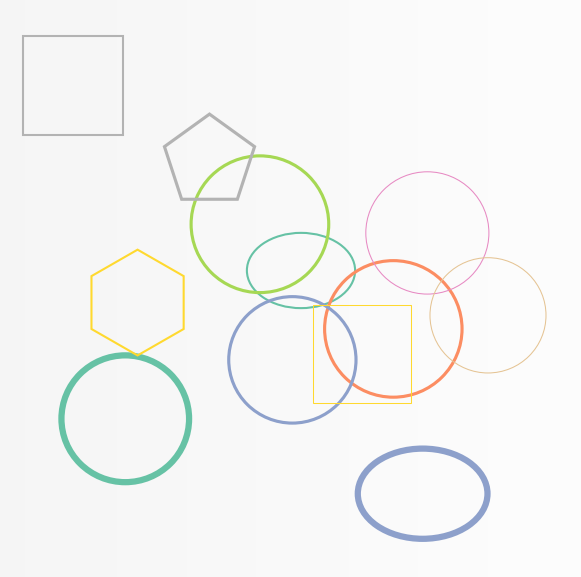[{"shape": "circle", "thickness": 3, "radius": 0.55, "center": [0.216, 0.274]}, {"shape": "oval", "thickness": 1, "radius": 0.47, "center": [0.518, 0.531]}, {"shape": "circle", "thickness": 1.5, "radius": 0.59, "center": [0.677, 0.43]}, {"shape": "circle", "thickness": 1.5, "radius": 0.55, "center": [0.503, 0.376]}, {"shape": "oval", "thickness": 3, "radius": 0.56, "center": [0.727, 0.144]}, {"shape": "circle", "thickness": 0.5, "radius": 0.53, "center": [0.735, 0.596]}, {"shape": "circle", "thickness": 1.5, "radius": 0.59, "center": [0.447, 0.611]}, {"shape": "hexagon", "thickness": 1, "radius": 0.46, "center": [0.237, 0.475]}, {"shape": "square", "thickness": 0.5, "radius": 0.42, "center": [0.623, 0.386]}, {"shape": "circle", "thickness": 0.5, "radius": 0.5, "center": [0.84, 0.453]}, {"shape": "square", "thickness": 1, "radius": 0.43, "center": [0.126, 0.851]}, {"shape": "pentagon", "thickness": 1.5, "radius": 0.41, "center": [0.36, 0.72]}]